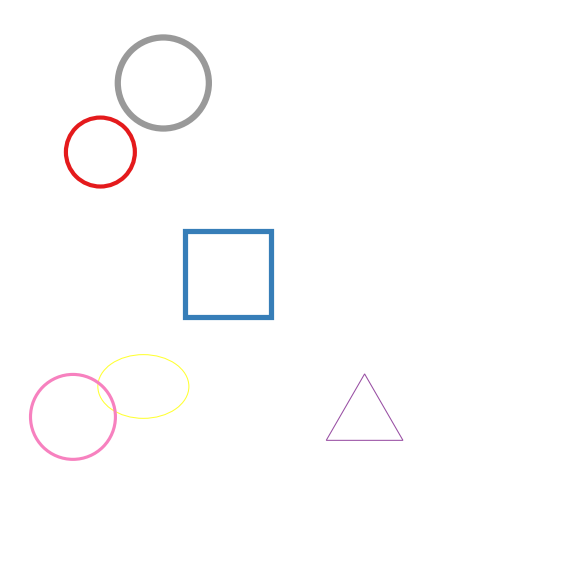[{"shape": "circle", "thickness": 2, "radius": 0.3, "center": [0.174, 0.736]}, {"shape": "square", "thickness": 2.5, "radius": 0.37, "center": [0.395, 0.525]}, {"shape": "triangle", "thickness": 0.5, "radius": 0.38, "center": [0.631, 0.275]}, {"shape": "oval", "thickness": 0.5, "radius": 0.39, "center": [0.248, 0.33]}, {"shape": "circle", "thickness": 1.5, "radius": 0.37, "center": [0.126, 0.277]}, {"shape": "circle", "thickness": 3, "radius": 0.39, "center": [0.283, 0.855]}]